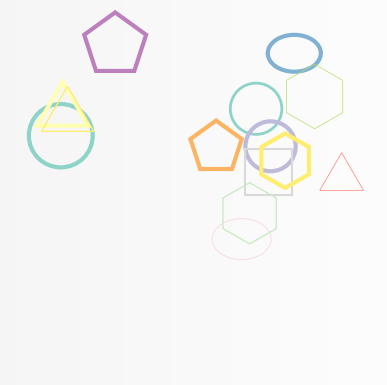[{"shape": "circle", "thickness": 3, "radius": 0.41, "center": [0.157, 0.648]}, {"shape": "circle", "thickness": 2, "radius": 0.33, "center": [0.661, 0.718]}, {"shape": "triangle", "thickness": 3, "radius": 0.38, "center": [0.162, 0.712]}, {"shape": "circle", "thickness": 3, "radius": 0.32, "center": [0.698, 0.62]}, {"shape": "triangle", "thickness": 0.5, "radius": 0.33, "center": [0.882, 0.538]}, {"shape": "oval", "thickness": 3, "radius": 0.34, "center": [0.759, 0.862]}, {"shape": "pentagon", "thickness": 3, "radius": 0.35, "center": [0.558, 0.617]}, {"shape": "hexagon", "thickness": 0.5, "radius": 0.42, "center": [0.812, 0.749]}, {"shape": "oval", "thickness": 0.5, "radius": 0.38, "center": [0.624, 0.379]}, {"shape": "square", "thickness": 1.5, "radius": 0.3, "center": [0.693, 0.553]}, {"shape": "pentagon", "thickness": 3, "radius": 0.42, "center": [0.297, 0.884]}, {"shape": "hexagon", "thickness": 1, "radius": 0.4, "center": [0.644, 0.446]}, {"shape": "hexagon", "thickness": 3, "radius": 0.35, "center": [0.736, 0.583]}, {"shape": "triangle", "thickness": 1, "radius": 0.39, "center": [0.174, 0.698]}]